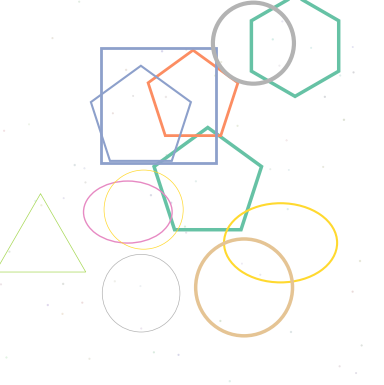[{"shape": "pentagon", "thickness": 2.5, "radius": 0.73, "center": [0.54, 0.522]}, {"shape": "hexagon", "thickness": 2.5, "radius": 0.65, "center": [0.766, 0.881]}, {"shape": "pentagon", "thickness": 2, "radius": 0.61, "center": [0.501, 0.747]}, {"shape": "pentagon", "thickness": 1.5, "radius": 0.68, "center": [0.366, 0.693]}, {"shape": "square", "thickness": 2, "radius": 0.75, "center": [0.411, 0.727]}, {"shape": "oval", "thickness": 1, "radius": 0.58, "center": [0.332, 0.449]}, {"shape": "triangle", "thickness": 0.5, "radius": 0.68, "center": [0.105, 0.361]}, {"shape": "oval", "thickness": 1.5, "radius": 0.73, "center": [0.729, 0.369]}, {"shape": "circle", "thickness": 0.5, "radius": 0.51, "center": [0.373, 0.455]}, {"shape": "circle", "thickness": 2.5, "radius": 0.63, "center": [0.634, 0.254]}, {"shape": "circle", "thickness": 3, "radius": 0.53, "center": [0.658, 0.888]}, {"shape": "circle", "thickness": 0.5, "radius": 0.5, "center": [0.367, 0.238]}]